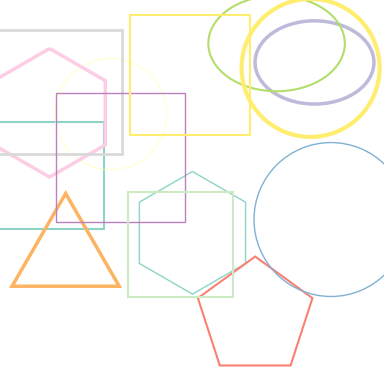[{"shape": "hexagon", "thickness": 1, "radius": 0.8, "center": [0.5, 0.395]}, {"shape": "square", "thickness": 1.5, "radius": 0.7, "center": [0.132, 0.545]}, {"shape": "circle", "thickness": 0.5, "radius": 0.72, "center": [0.288, 0.704]}, {"shape": "oval", "thickness": 2.5, "radius": 0.77, "center": [0.817, 0.838]}, {"shape": "pentagon", "thickness": 1.5, "radius": 0.78, "center": [0.663, 0.177]}, {"shape": "circle", "thickness": 1, "radius": 1.0, "center": [0.86, 0.43]}, {"shape": "triangle", "thickness": 2.5, "radius": 0.8, "center": [0.171, 0.337]}, {"shape": "oval", "thickness": 1.5, "radius": 0.89, "center": [0.718, 0.887]}, {"shape": "hexagon", "thickness": 2.5, "radius": 0.83, "center": [0.129, 0.707]}, {"shape": "square", "thickness": 2, "radius": 0.8, "center": [0.156, 0.761]}, {"shape": "square", "thickness": 1, "radius": 0.84, "center": [0.314, 0.591]}, {"shape": "square", "thickness": 1.5, "radius": 0.68, "center": [0.469, 0.364]}, {"shape": "circle", "thickness": 3, "radius": 0.9, "center": [0.807, 0.824]}, {"shape": "square", "thickness": 1.5, "radius": 0.78, "center": [0.493, 0.806]}]